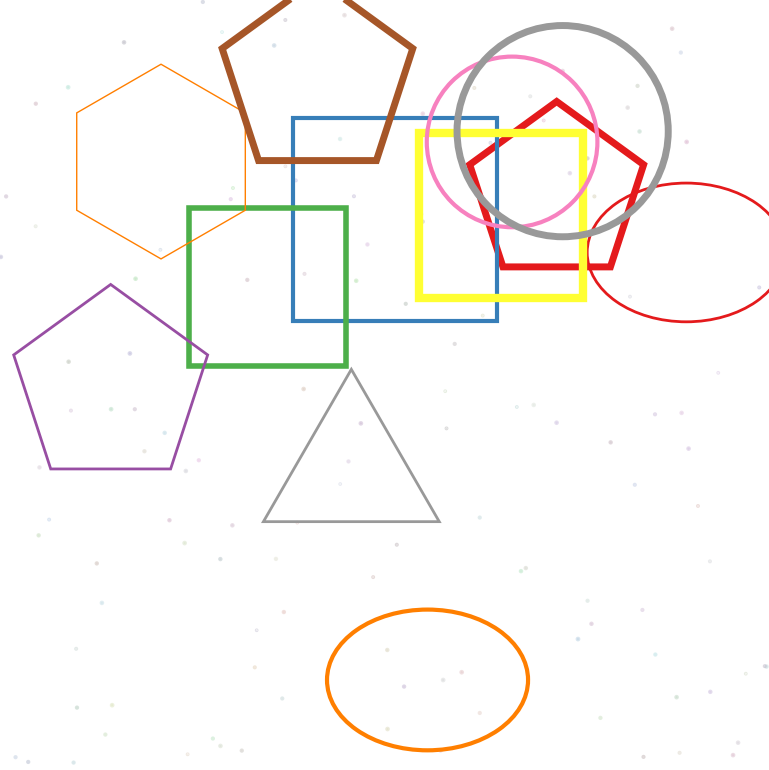[{"shape": "oval", "thickness": 1, "radius": 0.64, "center": [0.891, 0.672]}, {"shape": "pentagon", "thickness": 2.5, "radius": 0.59, "center": [0.723, 0.749]}, {"shape": "square", "thickness": 1.5, "radius": 0.66, "center": [0.513, 0.715]}, {"shape": "square", "thickness": 2, "radius": 0.51, "center": [0.347, 0.627]}, {"shape": "pentagon", "thickness": 1, "radius": 0.66, "center": [0.144, 0.498]}, {"shape": "hexagon", "thickness": 0.5, "radius": 0.63, "center": [0.209, 0.79]}, {"shape": "oval", "thickness": 1.5, "radius": 0.65, "center": [0.555, 0.117]}, {"shape": "square", "thickness": 3, "radius": 0.53, "center": [0.65, 0.72]}, {"shape": "pentagon", "thickness": 2.5, "radius": 0.65, "center": [0.412, 0.897]}, {"shape": "circle", "thickness": 1.5, "radius": 0.55, "center": [0.665, 0.816]}, {"shape": "triangle", "thickness": 1, "radius": 0.66, "center": [0.456, 0.388]}, {"shape": "circle", "thickness": 2.5, "radius": 0.69, "center": [0.731, 0.83]}]